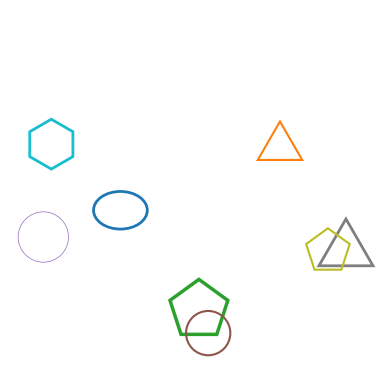[{"shape": "oval", "thickness": 2, "radius": 0.35, "center": [0.313, 0.454]}, {"shape": "triangle", "thickness": 1.5, "radius": 0.33, "center": [0.727, 0.618]}, {"shape": "pentagon", "thickness": 2.5, "radius": 0.39, "center": [0.517, 0.195]}, {"shape": "circle", "thickness": 0.5, "radius": 0.33, "center": [0.113, 0.384]}, {"shape": "circle", "thickness": 1.5, "radius": 0.29, "center": [0.541, 0.135]}, {"shape": "triangle", "thickness": 2, "radius": 0.41, "center": [0.899, 0.35]}, {"shape": "pentagon", "thickness": 1.5, "radius": 0.3, "center": [0.852, 0.348]}, {"shape": "hexagon", "thickness": 2, "radius": 0.32, "center": [0.133, 0.626]}]